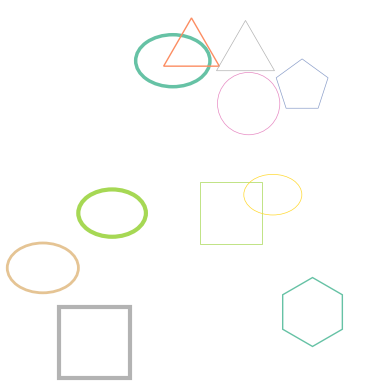[{"shape": "hexagon", "thickness": 1, "radius": 0.45, "center": [0.812, 0.19]}, {"shape": "oval", "thickness": 2.5, "radius": 0.48, "center": [0.449, 0.842]}, {"shape": "triangle", "thickness": 1, "radius": 0.42, "center": [0.497, 0.87]}, {"shape": "pentagon", "thickness": 0.5, "radius": 0.35, "center": [0.785, 0.776]}, {"shape": "circle", "thickness": 0.5, "radius": 0.4, "center": [0.646, 0.731]}, {"shape": "oval", "thickness": 3, "radius": 0.44, "center": [0.291, 0.447]}, {"shape": "square", "thickness": 0.5, "radius": 0.4, "center": [0.6, 0.447]}, {"shape": "oval", "thickness": 0.5, "radius": 0.38, "center": [0.709, 0.494]}, {"shape": "oval", "thickness": 2, "radius": 0.46, "center": [0.111, 0.304]}, {"shape": "square", "thickness": 3, "radius": 0.46, "center": [0.245, 0.111]}, {"shape": "triangle", "thickness": 0.5, "radius": 0.44, "center": [0.638, 0.86]}]